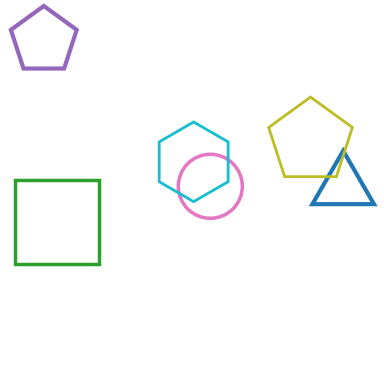[{"shape": "triangle", "thickness": 3, "radius": 0.46, "center": [0.891, 0.516]}, {"shape": "square", "thickness": 2.5, "radius": 0.55, "center": [0.148, 0.424]}, {"shape": "pentagon", "thickness": 3, "radius": 0.45, "center": [0.114, 0.895]}, {"shape": "circle", "thickness": 2.5, "radius": 0.42, "center": [0.546, 0.516]}, {"shape": "pentagon", "thickness": 2, "radius": 0.57, "center": [0.807, 0.634]}, {"shape": "hexagon", "thickness": 2, "radius": 0.52, "center": [0.503, 0.58]}]